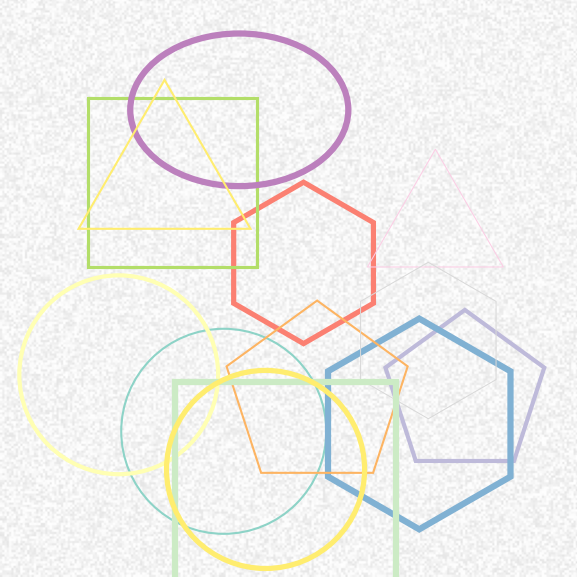[{"shape": "circle", "thickness": 1, "radius": 0.89, "center": [0.387, 0.252]}, {"shape": "circle", "thickness": 2, "radius": 0.86, "center": [0.206, 0.35]}, {"shape": "pentagon", "thickness": 2, "radius": 0.72, "center": [0.805, 0.318]}, {"shape": "hexagon", "thickness": 2.5, "radius": 0.7, "center": [0.526, 0.544]}, {"shape": "hexagon", "thickness": 3, "radius": 0.91, "center": [0.726, 0.265]}, {"shape": "pentagon", "thickness": 1, "radius": 0.82, "center": [0.549, 0.314]}, {"shape": "square", "thickness": 1.5, "radius": 0.73, "center": [0.299, 0.683]}, {"shape": "triangle", "thickness": 0.5, "radius": 0.68, "center": [0.754, 0.605]}, {"shape": "hexagon", "thickness": 0.5, "radius": 0.68, "center": [0.742, 0.41]}, {"shape": "oval", "thickness": 3, "radius": 0.94, "center": [0.414, 0.809]}, {"shape": "square", "thickness": 3, "radius": 0.96, "center": [0.494, 0.146]}, {"shape": "circle", "thickness": 2.5, "radius": 0.86, "center": [0.46, 0.186]}, {"shape": "triangle", "thickness": 1, "radius": 0.86, "center": [0.285, 0.689]}]